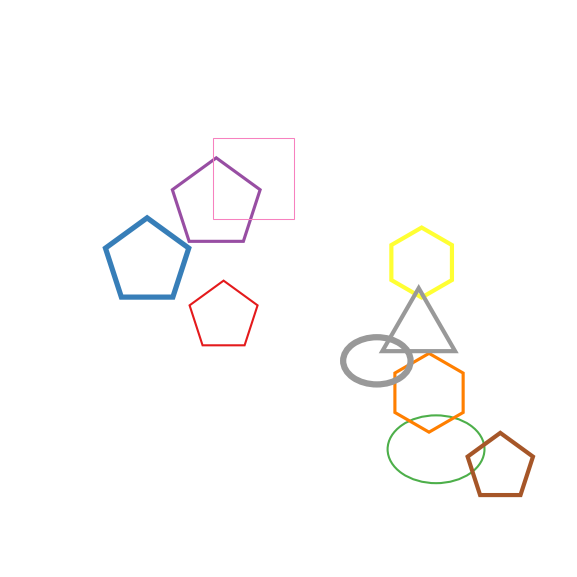[{"shape": "pentagon", "thickness": 1, "radius": 0.31, "center": [0.387, 0.451]}, {"shape": "pentagon", "thickness": 2.5, "radius": 0.38, "center": [0.255, 0.546]}, {"shape": "oval", "thickness": 1, "radius": 0.42, "center": [0.755, 0.221]}, {"shape": "pentagon", "thickness": 1.5, "radius": 0.4, "center": [0.374, 0.646]}, {"shape": "hexagon", "thickness": 1.5, "radius": 0.34, "center": [0.743, 0.319]}, {"shape": "hexagon", "thickness": 2, "radius": 0.3, "center": [0.73, 0.545]}, {"shape": "pentagon", "thickness": 2, "radius": 0.3, "center": [0.866, 0.19]}, {"shape": "square", "thickness": 0.5, "radius": 0.35, "center": [0.439, 0.69]}, {"shape": "oval", "thickness": 3, "radius": 0.29, "center": [0.653, 0.374]}, {"shape": "triangle", "thickness": 2, "radius": 0.36, "center": [0.725, 0.427]}]